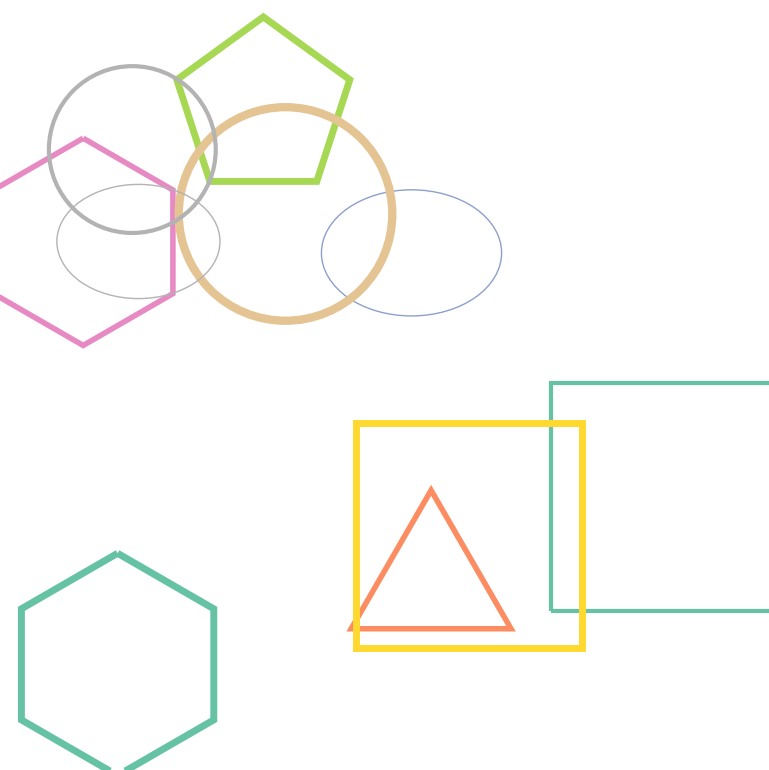[{"shape": "square", "thickness": 1.5, "radius": 0.74, "center": [0.863, 0.355]}, {"shape": "hexagon", "thickness": 2.5, "radius": 0.72, "center": [0.153, 0.137]}, {"shape": "triangle", "thickness": 2, "radius": 0.6, "center": [0.56, 0.243]}, {"shape": "oval", "thickness": 0.5, "radius": 0.58, "center": [0.534, 0.672]}, {"shape": "hexagon", "thickness": 2, "radius": 0.67, "center": [0.108, 0.686]}, {"shape": "pentagon", "thickness": 2.5, "radius": 0.59, "center": [0.342, 0.86]}, {"shape": "square", "thickness": 2.5, "radius": 0.73, "center": [0.609, 0.304]}, {"shape": "circle", "thickness": 3, "radius": 0.69, "center": [0.371, 0.722]}, {"shape": "oval", "thickness": 0.5, "radius": 0.53, "center": [0.18, 0.686]}, {"shape": "circle", "thickness": 1.5, "radius": 0.54, "center": [0.172, 0.806]}]